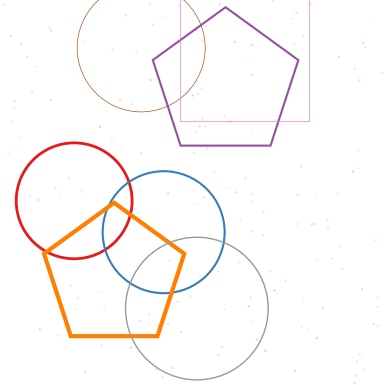[{"shape": "circle", "thickness": 2, "radius": 0.75, "center": [0.193, 0.478]}, {"shape": "circle", "thickness": 1.5, "radius": 0.79, "center": [0.425, 0.397]}, {"shape": "pentagon", "thickness": 1.5, "radius": 0.99, "center": [0.586, 0.782]}, {"shape": "pentagon", "thickness": 3, "radius": 0.96, "center": [0.297, 0.282]}, {"shape": "circle", "thickness": 0.5, "radius": 0.83, "center": [0.367, 0.876]}, {"shape": "square", "thickness": 0.5, "radius": 0.84, "center": [0.636, 0.853]}, {"shape": "circle", "thickness": 1, "radius": 0.93, "center": [0.511, 0.199]}]